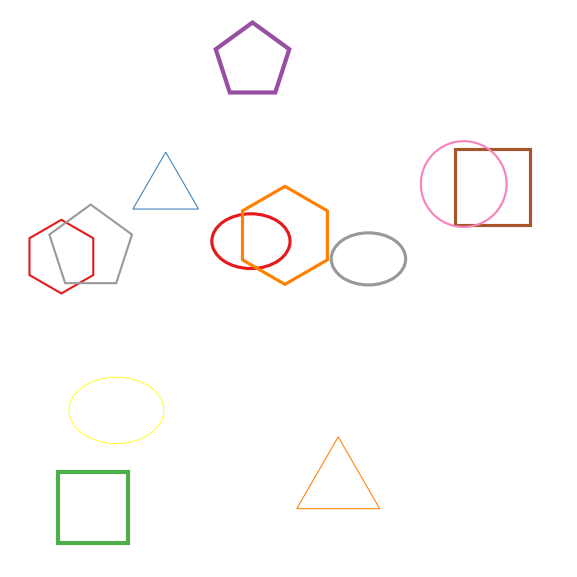[{"shape": "oval", "thickness": 1.5, "radius": 0.34, "center": [0.435, 0.582]}, {"shape": "hexagon", "thickness": 1, "radius": 0.32, "center": [0.106, 0.555]}, {"shape": "triangle", "thickness": 0.5, "radius": 0.33, "center": [0.287, 0.67]}, {"shape": "square", "thickness": 2, "radius": 0.31, "center": [0.161, 0.12]}, {"shape": "pentagon", "thickness": 2, "radius": 0.33, "center": [0.437, 0.893]}, {"shape": "hexagon", "thickness": 1.5, "radius": 0.42, "center": [0.493, 0.592]}, {"shape": "triangle", "thickness": 0.5, "radius": 0.41, "center": [0.586, 0.16]}, {"shape": "oval", "thickness": 0.5, "radius": 0.41, "center": [0.202, 0.289]}, {"shape": "square", "thickness": 1.5, "radius": 0.33, "center": [0.853, 0.675]}, {"shape": "circle", "thickness": 1, "radius": 0.37, "center": [0.803, 0.68]}, {"shape": "oval", "thickness": 1.5, "radius": 0.32, "center": [0.638, 0.551]}, {"shape": "pentagon", "thickness": 1, "radius": 0.38, "center": [0.157, 0.57]}]